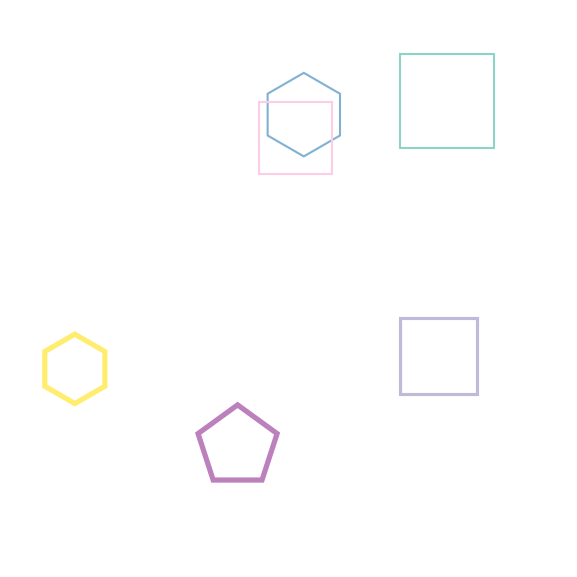[{"shape": "square", "thickness": 1, "radius": 0.41, "center": [0.775, 0.825]}, {"shape": "square", "thickness": 1.5, "radius": 0.33, "center": [0.759, 0.383]}, {"shape": "hexagon", "thickness": 1, "radius": 0.36, "center": [0.526, 0.801]}, {"shape": "square", "thickness": 1, "radius": 0.31, "center": [0.512, 0.76]}, {"shape": "pentagon", "thickness": 2.5, "radius": 0.36, "center": [0.411, 0.226]}, {"shape": "hexagon", "thickness": 2.5, "radius": 0.3, "center": [0.13, 0.36]}]